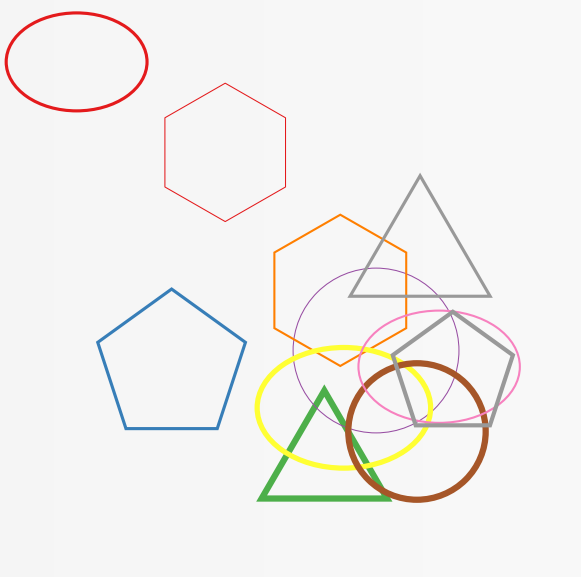[{"shape": "oval", "thickness": 1.5, "radius": 0.61, "center": [0.132, 0.892]}, {"shape": "hexagon", "thickness": 0.5, "radius": 0.6, "center": [0.387, 0.735]}, {"shape": "pentagon", "thickness": 1.5, "radius": 0.67, "center": [0.295, 0.365]}, {"shape": "triangle", "thickness": 3, "radius": 0.62, "center": [0.558, 0.198]}, {"shape": "circle", "thickness": 0.5, "radius": 0.71, "center": [0.647, 0.392]}, {"shape": "hexagon", "thickness": 1, "radius": 0.65, "center": [0.585, 0.496]}, {"shape": "oval", "thickness": 2.5, "radius": 0.75, "center": [0.592, 0.293]}, {"shape": "circle", "thickness": 3, "radius": 0.59, "center": [0.717, 0.252]}, {"shape": "oval", "thickness": 1, "radius": 0.69, "center": [0.756, 0.364]}, {"shape": "pentagon", "thickness": 2, "radius": 0.54, "center": [0.779, 0.351]}, {"shape": "triangle", "thickness": 1.5, "radius": 0.7, "center": [0.723, 0.556]}]